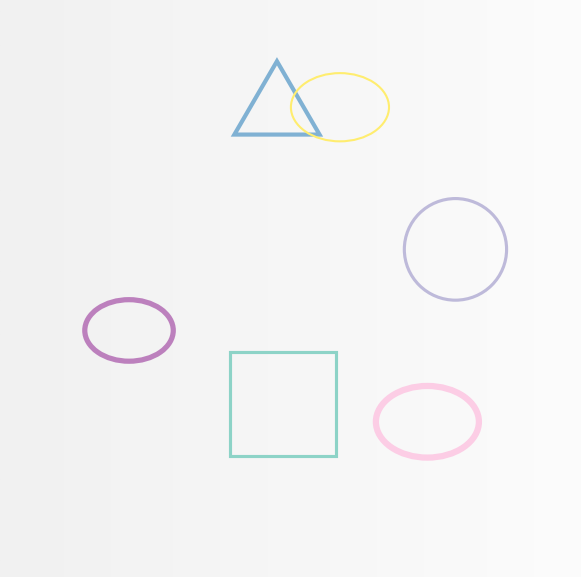[{"shape": "square", "thickness": 1.5, "radius": 0.45, "center": [0.487, 0.3]}, {"shape": "circle", "thickness": 1.5, "radius": 0.44, "center": [0.784, 0.567]}, {"shape": "triangle", "thickness": 2, "radius": 0.42, "center": [0.476, 0.808]}, {"shape": "oval", "thickness": 3, "radius": 0.44, "center": [0.735, 0.269]}, {"shape": "oval", "thickness": 2.5, "radius": 0.38, "center": [0.222, 0.427]}, {"shape": "oval", "thickness": 1, "radius": 0.42, "center": [0.585, 0.813]}]